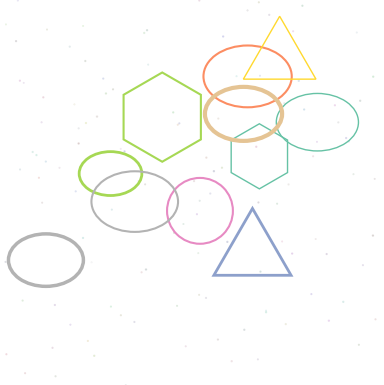[{"shape": "hexagon", "thickness": 1, "radius": 0.42, "center": [0.674, 0.594]}, {"shape": "oval", "thickness": 1, "radius": 0.53, "center": [0.824, 0.683]}, {"shape": "oval", "thickness": 1.5, "radius": 0.57, "center": [0.643, 0.802]}, {"shape": "triangle", "thickness": 2, "radius": 0.58, "center": [0.656, 0.343]}, {"shape": "circle", "thickness": 1.5, "radius": 0.43, "center": [0.519, 0.452]}, {"shape": "hexagon", "thickness": 1.5, "radius": 0.58, "center": [0.421, 0.696]}, {"shape": "oval", "thickness": 2, "radius": 0.41, "center": [0.287, 0.549]}, {"shape": "triangle", "thickness": 1, "radius": 0.54, "center": [0.726, 0.849]}, {"shape": "oval", "thickness": 3, "radius": 0.5, "center": [0.633, 0.704]}, {"shape": "oval", "thickness": 2.5, "radius": 0.49, "center": [0.119, 0.324]}, {"shape": "oval", "thickness": 1.5, "radius": 0.56, "center": [0.35, 0.476]}]